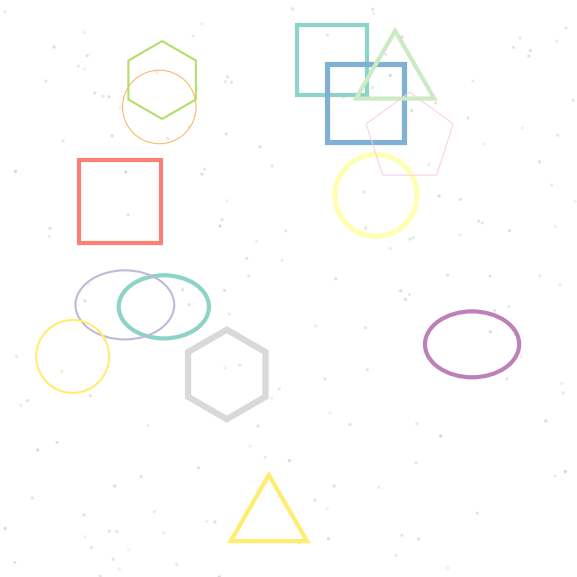[{"shape": "oval", "thickness": 2, "radius": 0.39, "center": [0.284, 0.468]}, {"shape": "square", "thickness": 2, "radius": 0.3, "center": [0.575, 0.895]}, {"shape": "circle", "thickness": 2.5, "radius": 0.35, "center": [0.651, 0.661]}, {"shape": "oval", "thickness": 1, "radius": 0.43, "center": [0.216, 0.471]}, {"shape": "square", "thickness": 2, "radius": 0.36, "center": [0.208, 0.65]}, {"shape": "square", "thickness": 2.5, "radius": 0.33, "center": [0.632, 0.821]}, {"shape": "circle", "thickness": 0.5, "radius": 0.32, "center": [0.276, 0.814]}, {"shape": "hexagon", "thickness": 1, "radius": 0.34, "center": [0.281, 0.861]}, {"shape": "pentagon", "thickness": 0.5, "radius": 0.4, "center": [0.709, 0.76]}, {"shape": "hexagon", "thickness": 3, "radius": 0.39, "center": [0.393, 0.351]}, {"shape": "oval", "thickness": 2, "radius": 0.41, "center": [0.817, 0.403]}, {"shape": "triangle", "thickness": 2, "radius": 0.39, "center": [0.684, 0.868]}, {"shape": "circle", "thickness": 1, "radius": 0.32, "center": [0.126, 0.382]}, {"shape": "triangle", "thickness": 2, "radius": 0.38, "center": [0.466, 0.1]}]